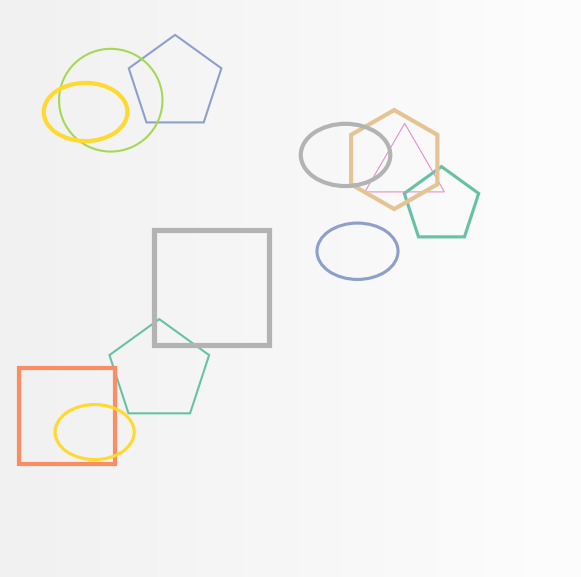[{"shape": "pentagon", "thickness": 1, "radius": 0.45, "center": [0.274, 0.356]}, {"shape": "pentagon", "thickness": 1.5, "radius": 0.34, "center": [0.76, 0.643]}, {"shape": "square", "thickness": 2, "radius": 0.41, "center": [0.115, 0.278]}, {"shape": "oval", "thickness": 1.5, "radius": 0.35, "center": [0.615, 0.564]}, {"shape": "pentagon", "thickness": 1, "radius": 0.42, "center": [0.301, 0.855]}, {"shape": "triangle", "thickness": 0.5, "radius": 0.4, "center": [0.696, 0.706]}, {"shape": "circle", "thickness": 1, "radius": 0.44, "center": [0.191, 0.826]}, {"shape": "oval", "thickness": 1.5, "radius": 0.34, "center": [0.163, 0.251]}, {"shape": "oval", "thickness": 2, "radius": 0.36, "center": [0.147, 0.805]}, {"shape": "hexagon", "thickness": 2, "radius": 0.43, "center": [0.678, 0.723]}, {"shape": "oval", "thickness": 2, "radius": 0.38, "center": [0.594, 0.731]}, {"shape": "square", "thickness": 2.5, "radius": 0.5, "center": [0.364, 0.501]}]